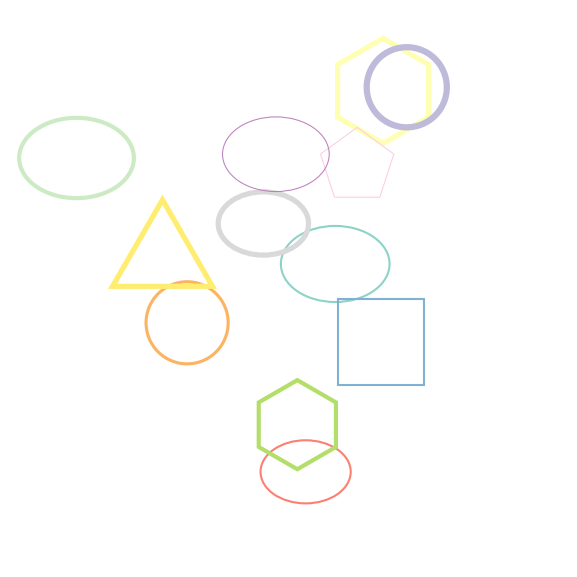[{"shape": "oval", "thickness": 1, "radius": 0.47, "center": [0.58, 0.542]}, {"shape": "hexagon", "thickness": 2.5, "radius": 0.45, "center": [0.663, 0.842]}, {"shape": "circle", "thickness": 3, "radius": 0.35, "center": [0.704, 0.848]}, {"shape": "oval", "thickness": 1, "radius": 0.39, "center": [0.529, 0.182]}, {"shape": "square", "thickness": 1, "radius": 0.37, "center": [0.66, 0.407]}, {"shape": "circle", "thickness": 1.5, "radius": 0.36, "center": [0.324, 0.44]}, {"shape": "hexagon", "thickness": 2, "radius": 0.39, "center": [0.515, 0.264]}, {"shape": "pentagon", "thickness": 0.5, "radius": 0.33, "center": [0.618, 0.712]}, {"shape": "oval", "thickness": 2.5, "radius": 0.39, "center": [0.456, 0.612]}, {"shape": "oval", "thickness": 0.5, "radius": 0.46, "center": [0.478, 0.732]}, {"shape": "oval", "thickness": 2, "radius": 0.5, "center": [0.133, 0.726]}, {"shape": "triangle", "thickness": 2.5, "radius": 0.5, "center": [0.281, 0.553]}]